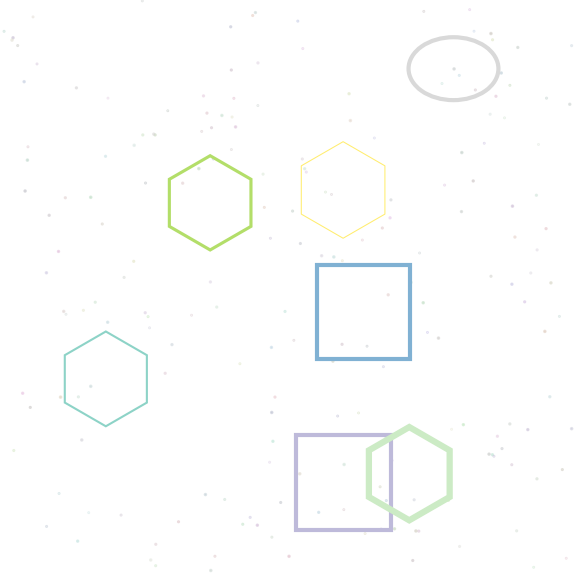[{"shape": "hexagon", "thickness": 1, "radius": 0.41, "center": [0.183, 0.343]}, {"shape": "square", "thickness": 2, "radius": 0.41, "center": [0.594, 0.164]}, {"shape": "square", "thickness": 2, "radius": 0.4, "center": [0.629, 0.459]}, {"shape": "hexagon", "thickness": 1.5, "radius": 0.41, "center": [0.364, 0.648]}, {"shape": "oval", "thickness": 2, "radius": 0.39, "center": [0.785, 0.88]}, {"shape": "hexagon", "thickness": 3, "radius": 0.4, "center": [0.709, 0.179]}, {"shape": "hexagon", "thickness": 0.5, "radius": 0.42, "center": [0.594, 0.67]}]